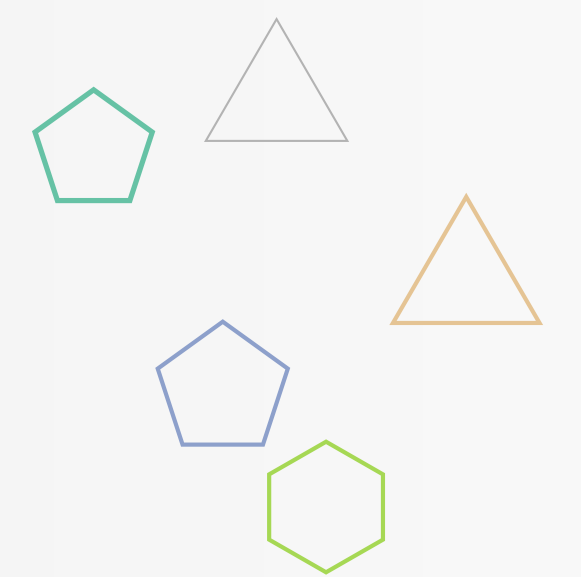[{"shape": "pentagon", "thickness": 2.5, "radius": 0.53, "center": [0.161, 0.738]}, {"shape": "pentagon", "thickness": 2, "radius": 0.59, "center": [0.383, 0.324]}, {"shape": "hexagon", "thickness": 2, "radius": 0.57, "center": [0.561, 0.121]}, {"shape": "triangle", "thickness": 2, "radius": 0.73, "center": [0.802, 0.513]}, {"shape": "triangle", "thickness": 1, "radius": 0.7, "center": [0.476, 0.825]}]